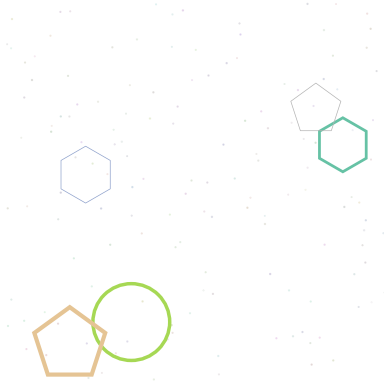[{"shape": "hexagon", "thickness": 2, "radius": 0.35, "center": [0.89, 0.624]}, {"shape": "hexagon", "thickness": 0.5, "radius": 0.37, "center": [0.222, 0.546]}, {"shape": "circle", "thickness": 2.5, "radius": 0.5, "center": [0.341, 0.163]}, {"shape": "pentagon", "thickness": 3, "radius": 0.48, "center": [0.181, 0.105]}, {"shape": "pentagon", "thickness": 0.5, "radius": 0.34, "center": [0.82, 0.716]}]